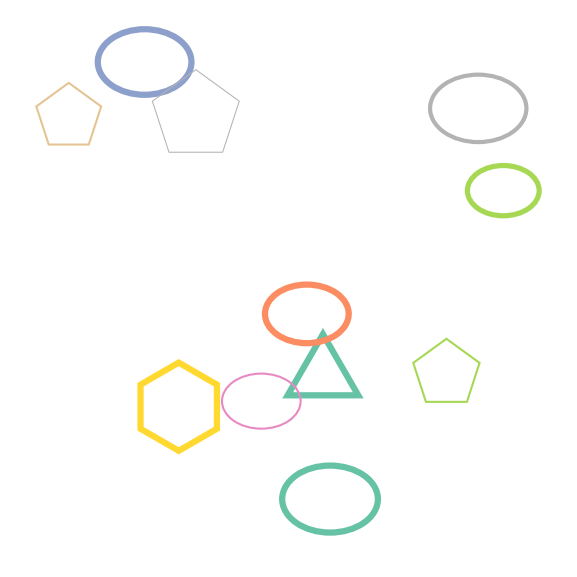[{"shape": "oval", "thickness": 3, "radius": 0.41, "center": [0.572, 0.135]}, {"shape": "triangle", "thickness": 3, "radius": 0.35, "center": [0.559, 0.35]}, {"shape": "oval", "thickness": 3, "radius": 0.36, "center": [0.531, 0.456]}, {"shape": "oval", "thickness": 3, "radius": 0.41, "center": [0.25, 0.892]}, {"shape": "oval", "thickness": 1, "radius": 0.34, "center": [0.452, 0.305]}, {"shape": "oval", "thickness": 2.5, "radius": 0.31, "center": [0.871, 0.669]}, {"shape": "pentagon", "thickness": 1, "radius": 0.3, "center": [0.773, 0.352]}, {"shape": "hexagon", "thickness": 3, "radius": 0.38, "center": [0.309, 0.295]}, {"shape": "pentagon", "thickness": 1, "radius": 0.3, "center": [0.119, 0.797]}, {"shape": "pentagon", "thickness": 0.5, "radius": 0.4, "center": [0.339, 0.799]}, {"shape": "oval", "thickness": 2, "radius": 0.42, "center": [0.828, 0.811]}]